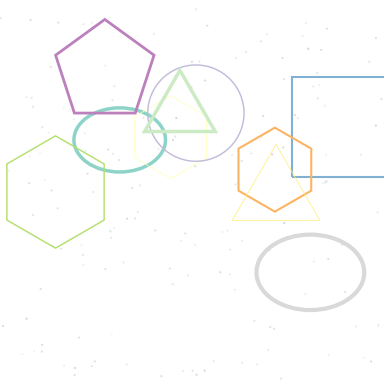[{"shape": "oval", "thickness": 2.5, "radius": 0.59, "center": [0.311, 0.637]}, {"shape": "hexagon", "thickness": 0.5, "radius": 0.54, "center": [0.443, 0.644]}, {"shape": "circle", "thickness": 1, "radius": 0.63, "center": [0.509, 0.706]}, {"shape": "square", "thickness": 1.5, "radius": 0.65, "center": [0.889, 0.669]}, {"shape": "hexagon", "thickness": 1.5, "radius": 0.55, "center": [0.714, 0.559]}, {"shape": "hexagon", "thickness": 1, "radius": 0.73, "center": [0.144, 0.501]}, {"shape": "oval", "thickness": 3, "radius": 0.7, "center": [0.806, 0.293]}, {"shape": "pentagon", "thickness": 2, "radius": 0.67, "center": [0.272, 0.815]}, {"shape": "triangle", "thickness": 2.5, "radius": 0.53, "center": [0.467, 0.711]}, {"shape": "triangle", "thickness": 0.5, "radius": 0.66, "center": [0.717, 0.493]}]